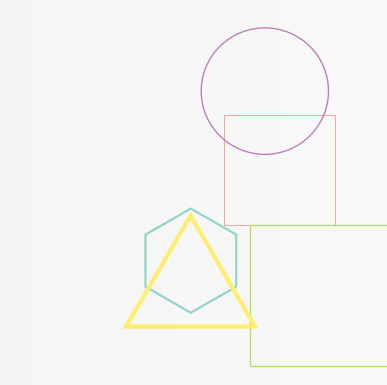[{"shape": "hexagon", "thickness": 1.5, "radius": 0.68, "center": [0.493, 0.323]}, {"shape": "square", "thickness": 0.5, "radius": 0.72, "center": [0.721, 0.559]}, {"shape": "square", "thickness": 1, "radius": 0.92, "center": [0.829, 0.232]}, {"shape": "circle", "thickness": 1, "radius": 0.82, "center": [0.683, 0.763]}, {"shape": "triangle", "thickness": 3, "radius": 0.96, "center": [0.492, 0.248]}]